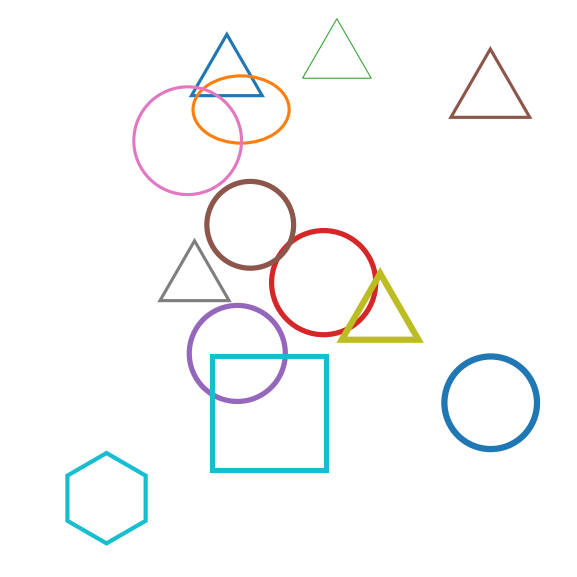[{"shape": "circle", "thickness": 3, "radius": 0.4, "center": [0.85, 0.302]}, {"shape": "triangle", "thickness": 1.5, "radius": 0.35, "center": [0.393, 0.869]}, {"shape": "oval", "thickness": 1.5, "radius": 0.42, "center": [0.417, 0.809]}, {"shape": "triangle", "thickness": 0.5, "radius": 0.34, "center": [0.583, 0.898]}, {"shape": "circle", "thickness": 2.5, "radius": 0.45, "center": [0.56, 0.51]}, {"shape": "circle", "thickness": 2.5, "radius": 0.42, "center": [0.411, 0.387]}, {"shape": "triangle", "thickness": 1.5, "radius": 0.39, "center": [0.849, 0.835]}, {"shape": "circle", "thickness": 2.5, "radius": 0.38, "center": [0.433, 0.61]}, {"shape": "circle", "thickness": 1.5, "radius": 0.47, "center": [0.325, 0.755]}, {"shape": "triangle", "thickness": 1.5, "radius": 0.35, "center": [0.337, 0.513]}, {"shape": "triangle", "thickness": 3, "radius": 0.38, "center": [0.658, 0.449]}, {"shape": "square", "thickness": 2.5, "radius": 0.49, "center": [0.466, 0.284]}, {"shape": "hexagon", "thickness": 2, "radius": 0.39, "center": [0.184, 0.136]}]